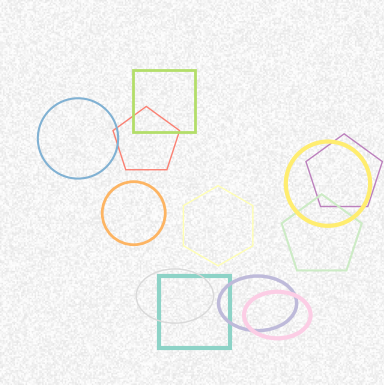[{"shape": "square", "thickness": 3, "radius": 0.46, "center": [0.505, 0.19]}, {"shape": "hexagon", "thickness": 1, "radius": 0.52, "center": [0.567, 0.414]}, {"shape": "oval", "thickness": 2.5, "radius": 0.51, "center": [0.669, 0.212]}, {"shape": "pentagon", "thickness": 1, "radius": 0.45, "center": [0.38, 0.633]}, {"shape": "circle", "thickness": 1.5, "radius": 0.52, "center": [0.203, 0.64]}, {"shape": "circle", "thickness": 2, "radius": 0.41, "center": [0.347, 0.446]}, {"shape": "square", "thickness": 2, "radius": 0.4, "center": [0.426, 0.738]}, {"shape": "oval", "thickness": 3, "radius": 0.43, "center": [0.72, 0.182]}, {"shape": "oval", "thickness": 1, "radius": 0.5, "center": [0.454, 0.231]}, {"shape": "pentagon", "thickness": 1, "radius": 0.52, "center": [0.894, 0.548]}, {"shape": "pentagon", "thickness": 1.5, "radius": 0.55, "center": [0.836, 0.386]}, {"shape": "circle", "thickness": 3, "radius": 0.55, "center": [0.852, 0.523]}]